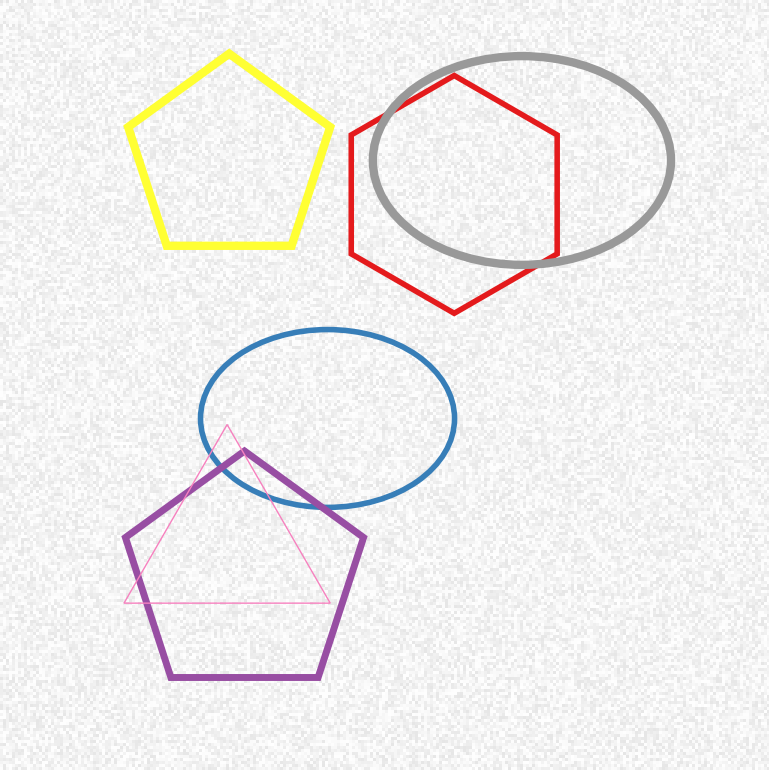[{"shape": "hexagon", "thickness": 2, "radius": 0.77, "center": [0.59, 0.748]}, {"shape": "oval", "thickness": 2, "radius": 0.82, "center": [0.425, 0.457]}, {"shape": "pentagon", "thickness": 2.5, "radius": 0.81, "center": [0.318, 0.252]}, {"shape": "pentagon", "thickness": 3, "radius": 0.69, "center": [0.298, 0.792]}, {"shape": "triangle", "thickness": 0.5, "radius": 0.77, "center": [0.295, 0.294]}, {"shape": "oval", "thickness": 3, "radius": 0.97, "center": [0.678, 0.792]}]